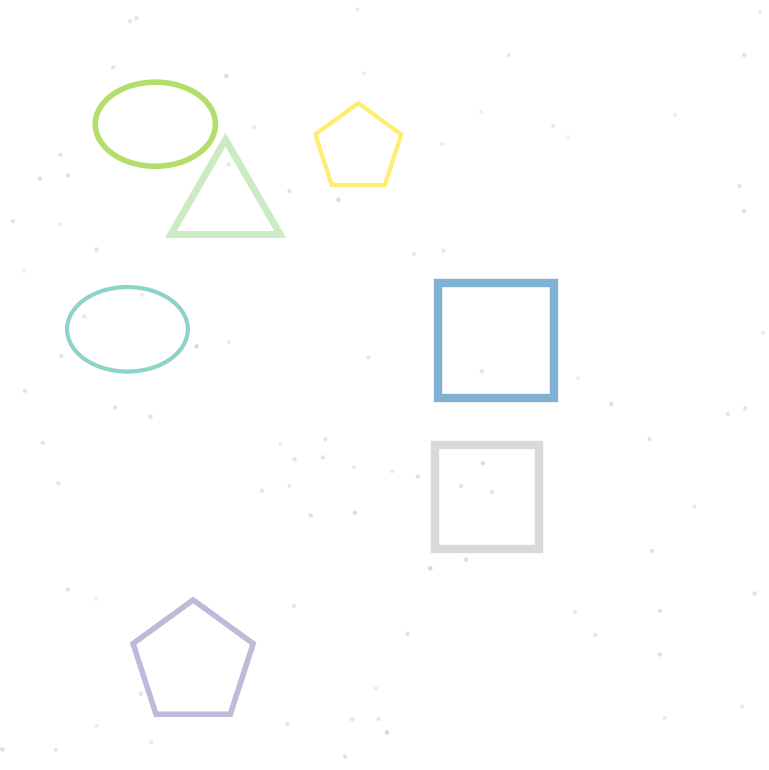[{"shape": "oval", "thickness": 1.5, "radius": 0.39, "center": [0.166, 0.572]}, {"shape": "pentagon", "thickness": 2, "radius": 0.41, "center": [0.251, 0.139]}, {"shape": "square", "thickness": 3, "radius": 0.37, "center": [0.644, 0.558]}, {"shape": "oval", "thickness": 2, "radius": 0.39, "center": [0.202, 0.839]}, {"shape": "square", "thickness": 3, "radius": 0.34, "center": [0.633, 0.354]}, {"shape": "triangle", "thickness": 2.5, "radius": 0.41, "center": [0.293, 0.737]}, {"shape": "pentagon", "thickness": 1.5, "radius": 0.29, "center": [0.465, 0.807]}]